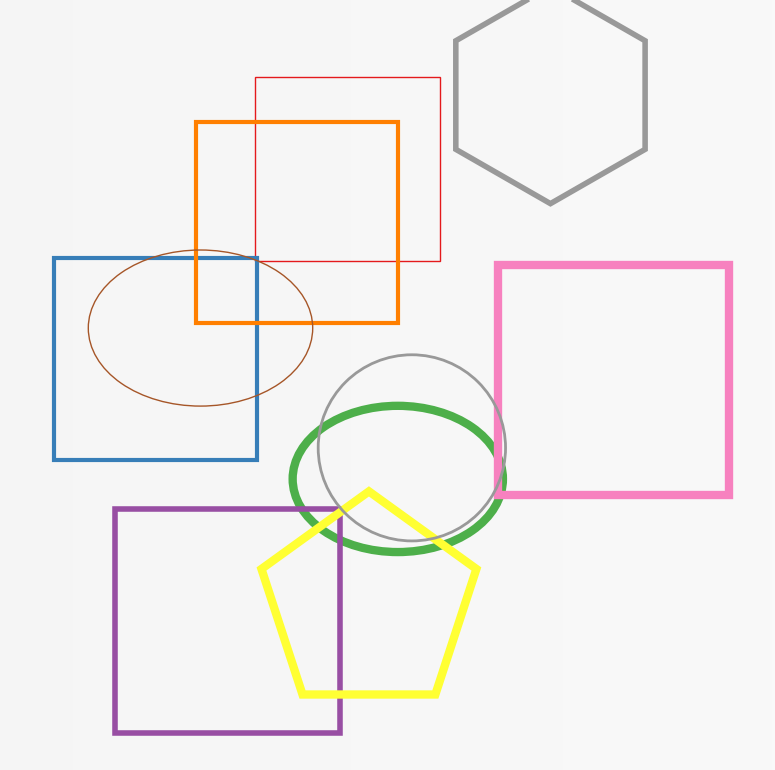[{"shape": "square", "thickness": 0.5, "radius": 0.6, "center": [0.448, 0.781]}, {"shape": "square", "thickness": 1.5, "radius": 0.65, "center": [0.2, 0.533]}, {"shape": "oval", "thickness": 3, "radius": 0.68, "center": [0.513, 0.378]}, {"shape": "square", "thickness": 2, "radius": 0.73, "center": [0.294, 0.193]}, {"shape": "square", "thickness": 1.5, "radius": 0.65, "center": [0.383, 0.711]}, {"shape": "pentagon", "thickness": 3, "radius": 0.73, "center": [0.476, 0.216]}, {"shape": "oval", "thickness": 0.5, "radius": 0.72, "center": [0.259, 0.574]}, {"shape": "square", "thickness": 3, "radius": 0.75, "center": [0.792, 0.506]}, {"shape": "circle", "thickness": 1, "radius": 0.6, "center": [0.531, 0.418]}, {"shape": "hexagon", "thickness": 2, "radius": 0.71, "center": [0.71, 0.877]}]